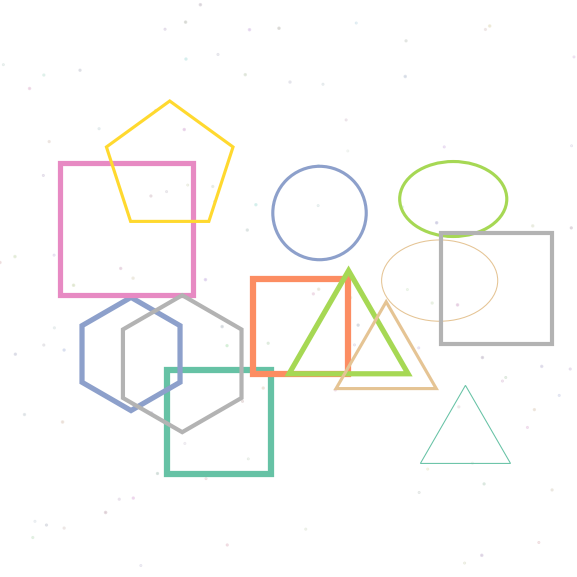[{"shape": "square", "thickness": 3, "radius": 0.45, "center": [0.38, 0.268]}, {"shape": "triangle", "thickness": 0.5, "radius": 0.45, "center": [0.806, 0.242]}, {"shape": "square", "thickness": 3, "radius": 0.41, "center": [0.521, 0.434]}, {"shape": "hexagon", "thickness": 2.5, "radius": 0.49, "center": [0.227, 0.386]}, {"shape": "circle", "thickness": 1.5, "radius": 0.4, "center": [0.553, 0.63]}, {"shape": "square", "thickness": 2.5, "radius": 0.57, "center": [0.219, 0.602]}, {"shape": "triangle", "thickness": 2.5, "radius": 0.6, "center": [0.604, 0.411]}, {"shape": "oval", "thickness": 1.5, "radius": 0.46, "center": [0.785, 0.655]}, {"shape": "pentagon", "thickness": 1.5, "radius": 0.58, "center": [0.294, 0.709]}, {"shape": "oval", "thickness": 0.5, "radius": 0.5, "center": [0.761, 0.513]}, {"shape": "triangle", "thickness": 1.5, "radius": 0.5, "center": [0.669, 0.376]}, {"shape": "hexagon", "thickness": 2, "radius": 0.59, "center": [0.316, 0.369]}, {"shape": "square", "thickness": 2, "radius": 0.48, "center": [0.859, 0.499]}]